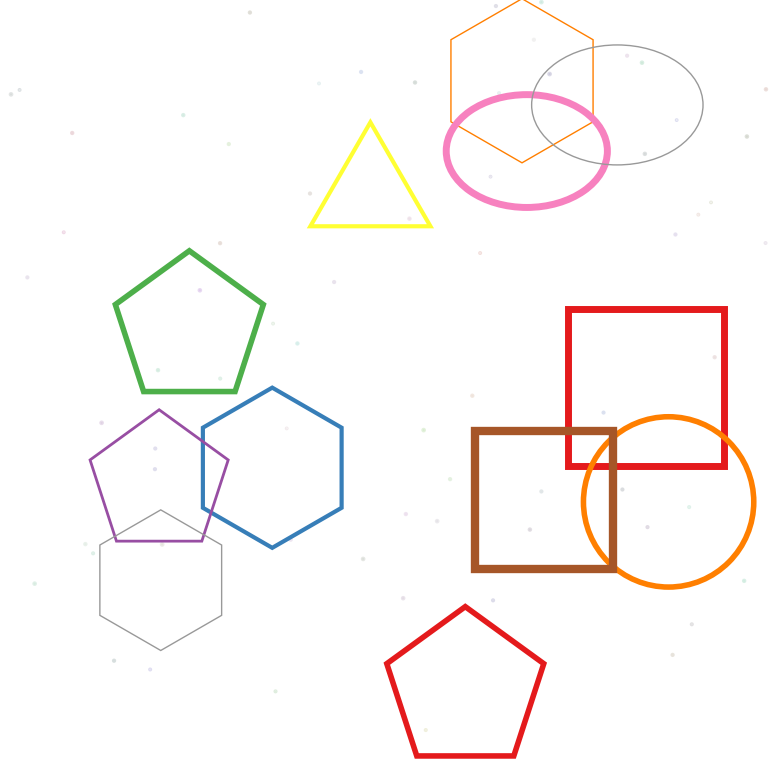[{"shape": "square", "thickness": 2.5, "radius": 0.51, "center": [0.839, 0.497]}, {"shape": "pentagon", "thickness": 2, "radius": 0.54, "center": [0.604, 0.105]}, {"shape": "hexagon", "thickness": 1.5, "radius": 0.52, "center": [0.354, 0.393]}, {"shape": "pentagon", "thickness": 2, "radius": 0.51, "center": [0.246, 0.573]}, {"shape": "pentagon", "thickness": 1, "radius": 0.47, "center": [0.207, 0.374]}, {"shape": "circle", "thickness": 2, "radius": 0.55, "center": [0.868, 0.348]}, {"shape": "hexagon", "thickness": 0.5, "radius": 0.53, "center": [0.678, 0.895]}, {"shape": "triangle", "thickness": 1.5, "radius": 0.45, "center": [0.481, 0.751]}, {"shape": "square", "thickness": 3, "radius": 0.45, "center": [0.707, 0.351]}, {"shape": "oval", "thickness": 2.5, "radius": 0.52, "center": [0.684, 0.804]}, {"shape": "hexagon", "thickness": 0.5, "radius": 0.46, "center": [0.209, 0.247]}, {"shape": "oval", "thickness": 0.5, "radius": 0.56, "center": [0.802, 0.864]}]